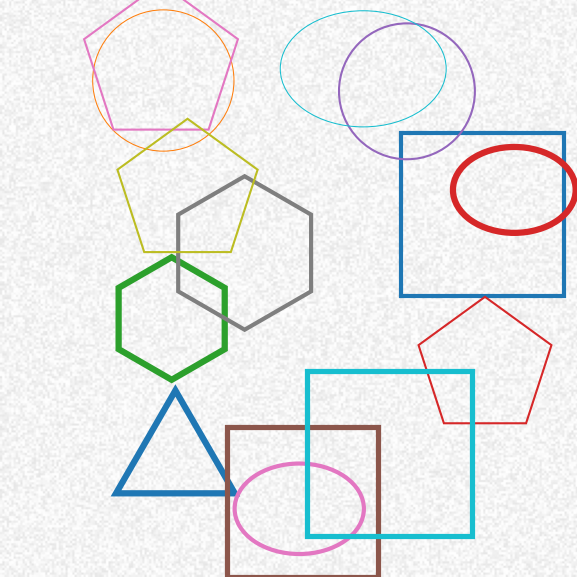[{"shape": "square", "thickness": 2, "radius": 0.71, "center": [0.836, 0.628]}, {"shape": "triangle", "thickness": 3, "radius": 0.59, "center": [0.304, 0.204]}, {"shape": "circle", "thickness": 0.5, "radius": 0.61, "center": [0.283, 0.86]}, {"shape": "hexagon", "thickness": 3, "radius": 0.53, "center": [0.297, 0.448]}, {"shape": "pentagon", "thickness": 1, "radius": 0.61, "center": [0.84, 0.364]}, {"shape": "oval", "thickness": 3, "radius": 0.53, "center": [0.891, 0.67]}, {"shape": "circle", "thickness": 1, "radius": 0.59, "center": [0.705, 0.841]}, {"shape": "square", "thickness": 2.5, "radius": 0.65, "center": [0.524, 0.13]}, {"shape": "pentagon", "thickness": 1, "radius": 0.7, "center": [0.279, 0.888]}, {"shape": "oval", "thickness": 2, "radius": 0.56, "center": [0.518, 0.118]}, {"shape": "hexagon", "thickness": 2, "radius": 0.66, "center": [0.424, 0.561]}, {"shape": "pentagon", "thickness": 1, "radius": 0.64, "center": [0.325, 0.666]}, {"shape": "oval", "thickness": 0.5, "radius": 0.72, "center": [0.629, 0.88]}, {"shape": "square", "thickness": 2.5, "radius": 0.71, "center": [0.674, 0.214]}]